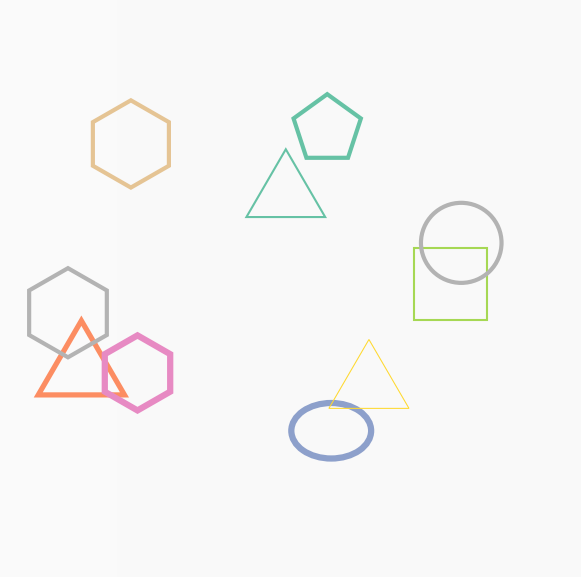[{"shape": "pentagon", "thickness": 2, "radius": 0.3, "center": [0.563, 0.775]}, {"shape": "triangle", "thickness": 1, "radius": 0.39, "center": [0.492, 0.662]}, {"shape": "triangle", "thickness": 2.5, "radius": 0.43, "center": [0.14, 0.358]}, {"shape": "oval", "thickness": 3, "radius": 0.34, "center": [0.57, 0.253]}, {"shape": "hexagon", "thickness": 3, "radius": 0.32, "center": [0.237, 0.353]}, {"shape": "square", "thickness": 1, "radius": 0.31, "center": [0.776, 0.507]}, {"shape": "triangle", "thickness": 0.5, "radius": 0.4, "center": [0.635, 0.332]}, {"shape": "hexagon", "thickness": 2, "radius": 0.38, "center": [0.225, 0.75]}, {"shape": "circle", "thickness": 2, "radius": 0.35, "center": [0.794, 0.579]}, {"shape": "hexagon", "thickness": 2, "radius": 0.39, "center": [0.117, 0.458]}]